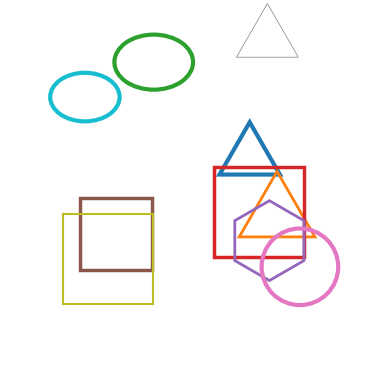[{"shape": "triangle", "thickness": 3, "radius": 0.45, "center": [0.649, 0.592]}, {"shape": "triangle", "thickness": 2, "radius": 0.57, "center": [0.72, 0.441]}, {"shape": "oval", "thickness": 3, "radius": 0.51, "center": [0.399, 0.839]}, {"shape": "square", "thickness": 2.5, "radius": 0.59, "center": [0.672, 0.45]}, {"shape": "hexagon", "thickness": 2, "radius": 0.52, "center": [0.7, 0.375]}, {"shape": "square", "thickness": 2.5, "radius": 0.47, "center": [0.301, 0.392]}, {"shape": "circle", "thickness": 3, "radius": 0.5, "center": [0.779, 0.307]}, {"shape": "triangle", "thickness": 0.5, "radius": 0.46, "center": [0.695, 0.898]}, {"shape": "square", "thickness": 1.5, "radius": 0.58, "center": [0.281, 0.327]}, {"shape": "oval", "thickness": 3, "radius": 0.45, "center": [0.221, 0.748]}]